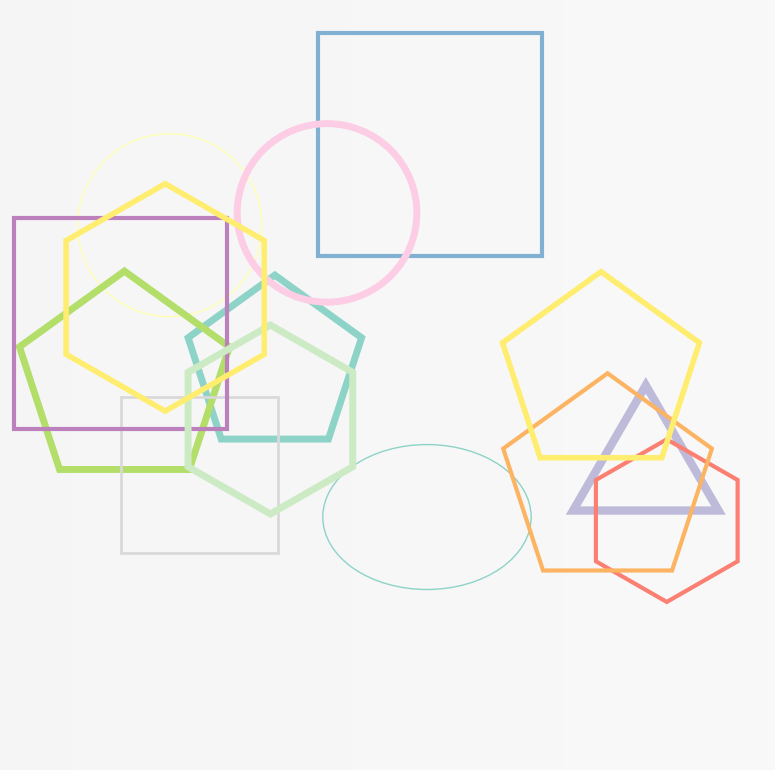[{"shape": "pentagon", "thickness": 2.5, "radius": 0.59, "center": [0.355, 0.525]}, {"shape": "oval", "thickness": 0.5, "radius": 0.67, "center": [0.551, 0.329]}, {"shape": "circle", "thickness": 0.5, "radius": 0.59, "center": [0.219, 0.707]}, {"shape": "triangle", "thickness": 3, "radius": 0.54, "center": [0.833, 0.391]}, {"shape": "hexagon", "thickness": 1.5, "radius": 0.53, "center": [0.86, 0.324]}, {"shape": "square", "thickness": 1.5, "radius": 0.72, "center": [0.554, 0.812]}, {"shape": "pentagon", "thickness": 1.5, "radius": 0.71, "center": [0.784, 0.374]}, {"shape": "pentagon", "thickness": 2.5, "radius": 0.71, "center": [0.161, 0.505]}, {"shape": "circle", "thickness": 2.5, "radius": 0.58, "center": [0.422, 0.724]}, {"shape": "square", "thickness": 1, "radius": 0.51, "center": [0.257, 0.383]}, {"shape": "square", "thickness": 1.5, "radius": 0.69, "center": [0.156, 0.58]}, {"shape": "hexagon", "thickness": 2.5, "radius": 0.61, "center": [0.349, 0.455]}, {"shape": "hexagon", "thickness": 2, "radius": 0.74, "center": [0.213, 0.614]}, {"shape": "pentagon", "thickness": 2, "radius": 0.67, "center": [0.775, 0.514]}]